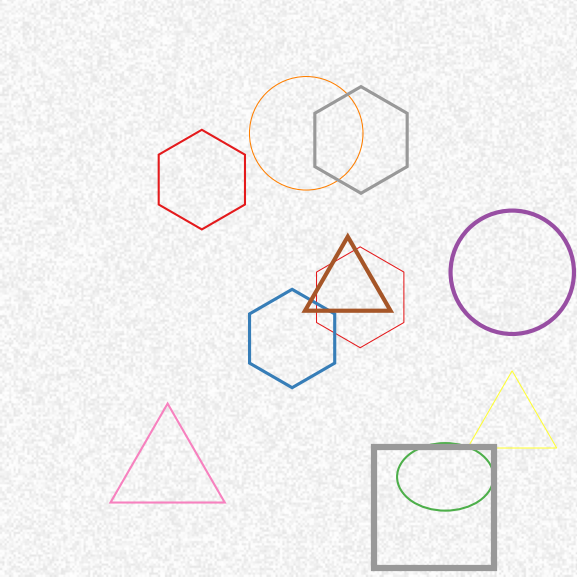[{"shape": "hexagon", "thickness": 1, "radius": 0.43, "center": [0.349, 0.688]}, {"shape": "hexagon", "thickness": 0.5, "radius": 0.44, "center": [0.624, 0.484]}, {"shape": "hexagon", "thickness": 1.5, "radius": 0.43, "center": [0.506, 0.413]}, {"shape": "oval", "thickness": 1, "radius": 0.42, "center": [0.771, 0.173]}, {"shape": "circle", "thickness": 2, "radius": 0.53, "center": [0.887, 0.528]}, {"shape": "circle", "thickness": 0.5, "radius": 0.49, "center": [0.53, 0.768]}, {"shape": "triangle", "thickness": 0.5, "radius": 0.45, "center": [0.887, 0.268]}, {"shape": "triangle", "thickness": 2, "radius": 0.43, "center": [0.602, 0.504]}, {"shape": "triangle", "thickness": 1, "radius": 0.57, "center": [0.29, 0.186]}, {"shape": "hexagon", "thickness": 1.5, "radius": 0.46, "center": [0.625, 0.757]}, {"shape": "square", "thickness": 3, "radius": 0.52, "center": [0.752, 0.12]}]